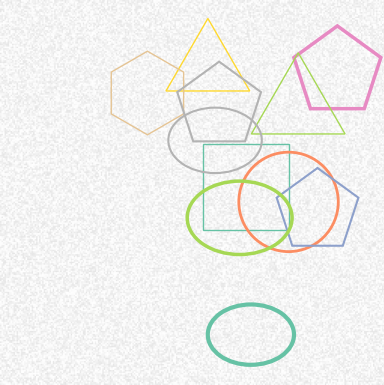[{"shape": "square", "thickness": 1, "radius": 0.56, "center": [0.638, 0.515]}, {"shape": "oval", "thickness": 3, "radius": 0.56, "center": [0.652, 0.131]}, {"shape": "circle", "thickness": 2, "radius": 0.65, "center": [0.749, 0.476]}, {"shape": "pentagon", "thickness": 1.5, "radius": 0.56, "center": [0.825, 0.452]}, {"shape": "pentagon", "thickness": 2.5, "radius": 0.59, "center": [0.876, 0.814]}, {"shape": "oval", "thickness": 2.5, "radius": 0.68, "center": [0.622, 0.434]}, {"shape": "triangle", "thickness": 1, "radius": 0.7, "center": [0.775, 0.722]}, {"shape": "triangle", "thickness": 1, "radius": 0.63, "center": [0.54, 0.827]}, {"shape": "hexagon", "thickness": 1, "radius": 0.54, "center": [0.383, 0.758]}, {"shape": "oval", "thickness": 1.5, "radius": 0.61, "center": [0.559, 0.635]}, {"shape": "pentagon", "thickness": 1.5, "radius": 0.57, "center": [0.569, 0.725]}]